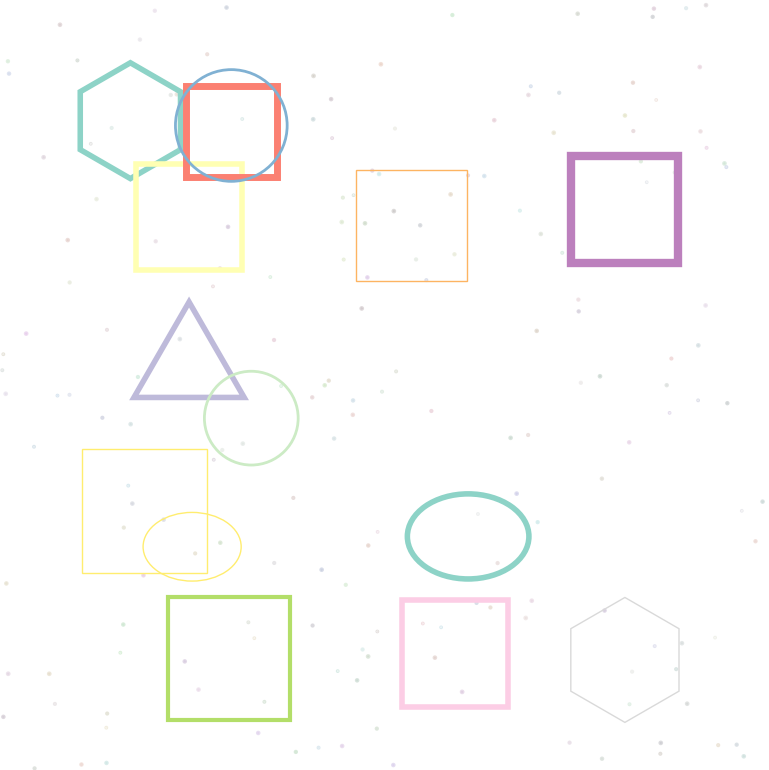[{"shape": "hexagon", "thickness": 2, "radius": 0.38, "center": [0.169, 0.843]}, {"shape": "oval", "thickness": 2, "radius": 0.39, "center": [0.608, 0.303]}, {"shape": "square", "thickness": 2, "radius": 0.35, "center": [0.246, 0.718]}, {"shape": "triangle", "thickness": 2, "radius": 0.41, "center": [0.246, 0.525]}, {"shape": "square", "thickness": 2.5, "radius": 0.3, "center": [0.301, 0.829]}, {"shape": "circle", "thickness": 1, "radius": 0.36, "center": [0.3, 0.837]}, {"shape": "square", "thickness": 0.5, "radius": 0.36, "center": [0.535, 0.707]}, {"shape": "square", "thickness": 1.5, "radius": 0.4, "center": [0.297, 0.144]}, {"shape": "square", "thickness": 2, "radius": 0.35, "center": [0.591, 0.152]}, {"shape": "hexagon", "thickness": 0.5, "radius": 0.41, "center": [0.812, 0.143]}, {"shape": "square", "thickness": 3, "radius": 0.35, "center": [0.811, 0.728]}, {"shape": "circle", "thickness": 1, "radius": 0.3, "center": [0.326, 0.457]}, {"shape": "square", "thickness": 0.5, "radius": 0.4, "center": [0.188, 0.336]}, {"shape": "oval", "thickness": 0.5, "radius": 0.32, "center": [0.25, 0.29]}]